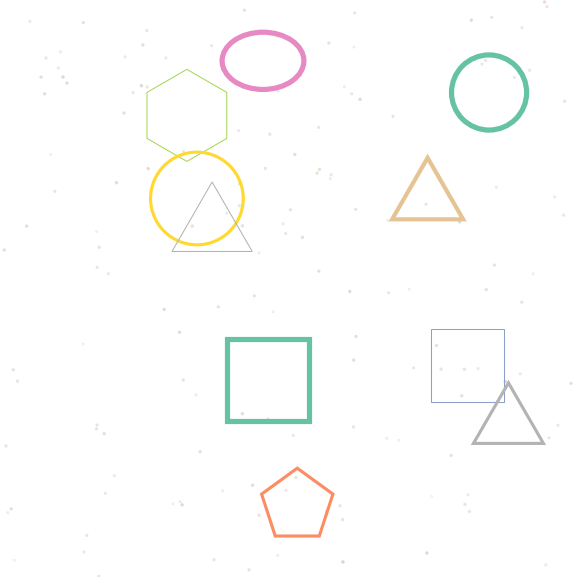[{"shape": "circle", "thickness": 2.5, "radius": 0.33, "center": [0.847, 0.839]}, {"shape": "square", "thickness": 2.5, "radius": 0.36, "center": [0.465, 0.341]}, {"shape": "pentagon", "thickness": 1.5, "radius": 0.32, "center": [0.515, 0.123]}, {"shape": "square", "thickness": 0.5, "radius": 0.32, "center": [0.809, 0.366]}, {"shape": "oval", "thickness": 2.5, "radius": 0.35, "center": [0.455, 0.894]}, {"shape": "hexagon", "thickness": 0.5, "radius": 0.4, "center": [0.324, 0.799]}, {"shape": "circle", "thickness": 1.5, "radius": 0.4, "center": [0.341, 0.655]}, {"shape": "triangle", "thickness": 2, "radius": 0.36, "center": [0.74, 0.655]}, {"shape": "triangle", "thickness": 0.5, "radius": 0.4, "center": [0.367, 0.604]}, {"shape": "triangle", "thickness": 1.5, "radius": 0.35, "center": [0.88, 0.266]}]